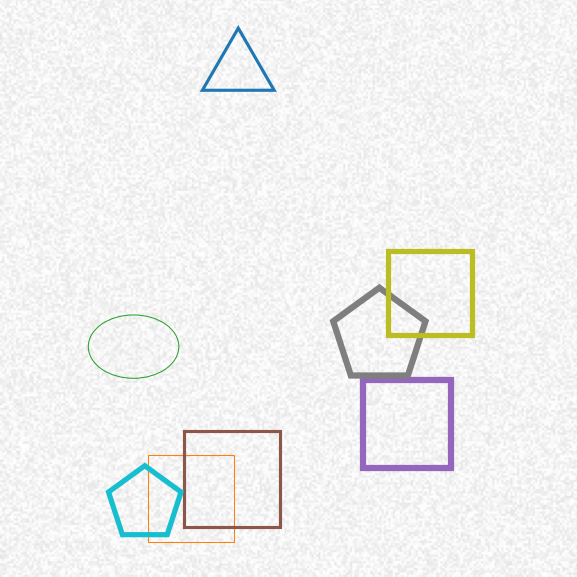[{"shape": "triangle", "thickness": 1.5, "radius": 0.36, "center": [0.413, 0.879]}, {"shape": "square", "thickness": 0.5, "radius": 0.37, "center": [0.331, 0.136]}, {"shape": "oval", "thickness": 0.5, "radius": 0.39, "center": [0.231, 0.399]}, {"shape": "square", "thickness": 3, "radius": 0.38, "center": [0.705, 0.265]}, {"shape": "square", "thickness": 1.5, "radius": 0.41, "center": [0.402, 0.17]}, {"shape": "pentagon", "thickness": 3, "radius": 0.42, "center": [0.657, 0.417]}, {"shape": "square", "thickness": 2.5, "radius": 0.36, "center": [0.745, 0.492]}, {"shape": "pentagon", "thickness": 2.5, "radius": 0.33, "center": [0.251, 0.127]}]